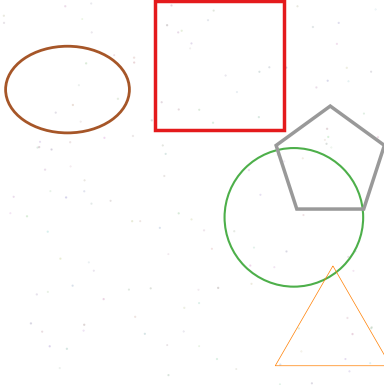[{"shape": "square", "thickness": 2.5, "radius": 0.83, "center": [0.571, 0.83]}, {"shape": "circle", "thickness": 1.5, "radius": 0.9, "center": [0.763, 0.435]}, {"shape": "triangle", "thickness": 0.5, "radius": 0.86, "center": [0.865, 0.136]}, {"shape": "oval", "thickness": 2, "radius": 0.8, "center": [0.175, 0.767]}, {"shape": "pentagon", "thickness": 2.5, "radius": 0.74, "center": [0.858, 0.577]}]